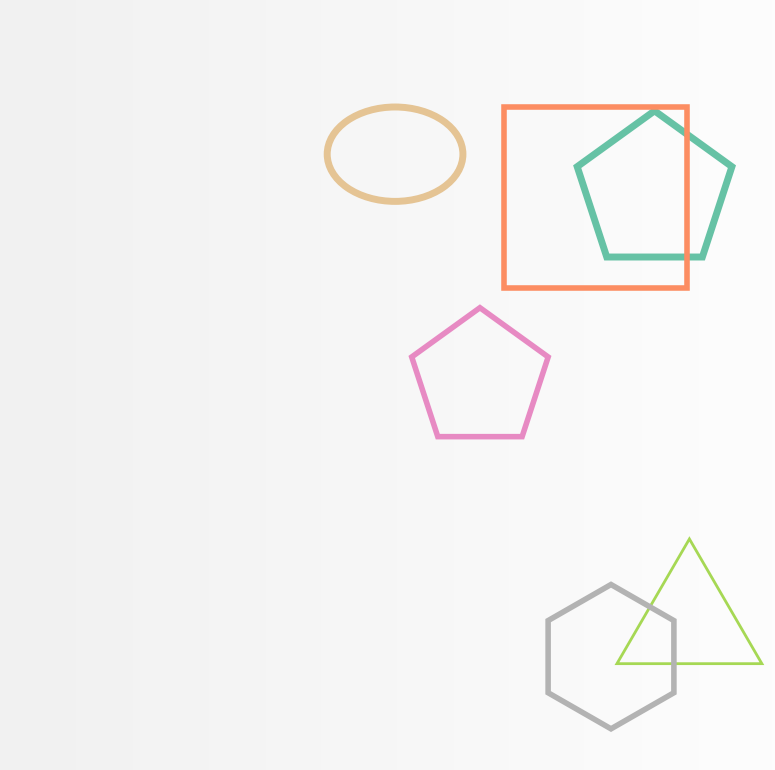[{"shape": "pentagon", "thickness": 2.5, "radius": 0.52, "center": [0.845, 0.751]}, {"shape": "square", "thickness": 2, "radius": 0.59, "center": [0.769, 0.744]}, {"shape": "pentagon", "thickness": 2, "radius": 0.46, "center": [0.619, 0.508]}, {"shape": "triangle", "thickness": 1, "radius": 0.54, "center": [0.89, 0.192]}, {"shape": "oval", "thickness": 2.5, "radius": 0.44, "center": [0.51, 0.8]}, {"shape": "hexagon", "thickness": 2, "radius": 0.47, "center": [0.788, 0.147]}]